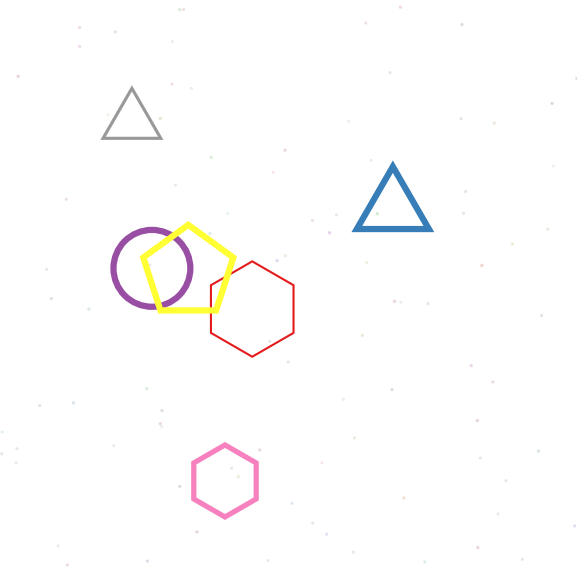[{"shape": "hexagon", "thickness": 1, "radius": 0.41, "center": [0.437, 0.464]}, {"shape": "triangle", "thickness": 3, "radius": 0.36, "center": [0.68, 0.639]}, {"shape": "circle", "thickness": 3, "radius": 0.33, "center": [0.263, 0.534]}, {"shape": "pentagon", "thickness": 3, "radius": 0.41, "center": [0.326, 0.528]}, {"shape": "hexagon", "thickness": 2.5, "radius": 0.31, "center": [0.39, 0.166]}, {"shape": "triangle", "thickness": 1.5, "radius": 0.29, "center": [0.228, 0.788]}]